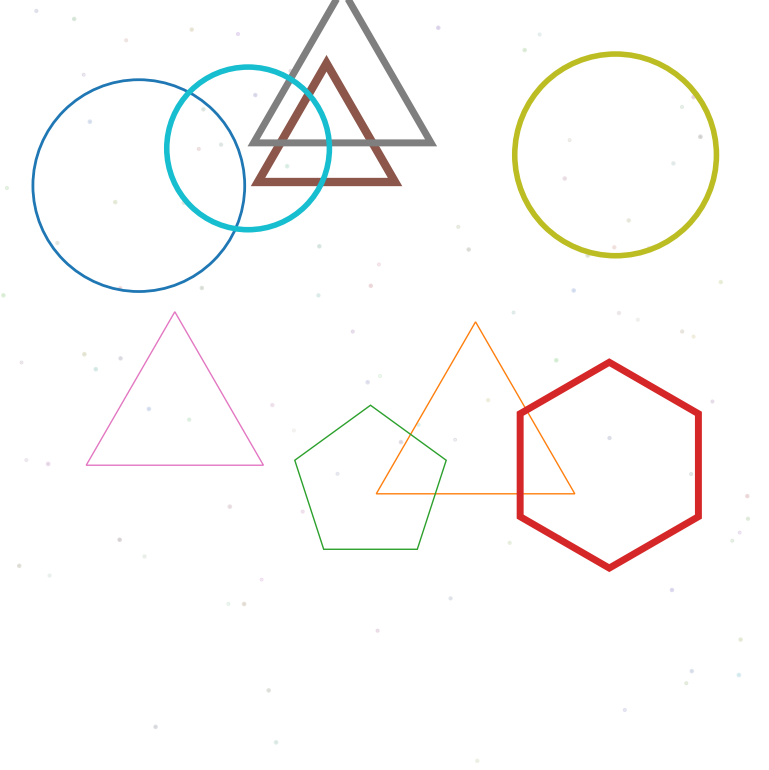[{"shape": "circle", "thickness": 1, "radius": 0.69, "center": [0.18, 0.759]}, {"shape": "triangle", "thickness": 0.5, "radius": 0.74, "center": [0.618, 0.433]}, {"shape": "pentagon", "thickness": 0.5, "radius": 0.52, "center": [0.481, 0.37]}, {"shape": "hexagon", "thickness": 2.5, "radius": 0.67, "center": [0.791, 0.396]}, {"shape": "triangle", "thickness": 3, "radius": 0.51, "center": [0.424, 0.815]}, {"shape": "triangle", "thickness": 0.5, "radius": 0.66, "center": [0.227, 0.462]}, {"shape": "triangle", "thickness": 2.5, "radius": 0.67, "center": [0.445, 0.881]}, {"shape": "circle", "thickness": 2, "radius": 0.65, "center": [0.799, 0.799]}, {"shape": "circle", "thickness": 2, "radius": 0.53, "center": [0.322, 0.807]}]